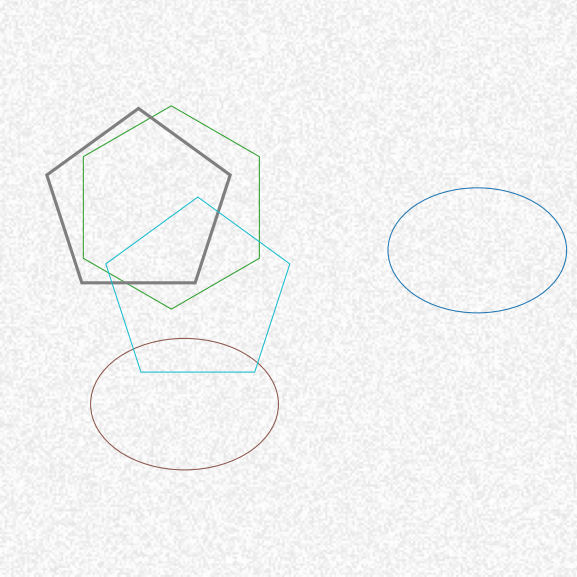[{"shape": "oval", "thickness": 0.5, "radius": 0.77, "center": [0.827, 0.566]}, {"shape": "hexagon", "thickness": 0.5, "radius": 0.88, "center": [0.297, 0.64]}, {"shape": "oval", "thickness": 0.5, "radius": 0.81, "center": [0.32, 0.299]}, {"shape": "pentagon", "thickness": 1.5, "radius": 0.83, "center": [0.24, 0.644]}, {"shape": "pentagon", "thickness": 0.5, "radius": 0.84, "center": [0.343, 0.49]}]